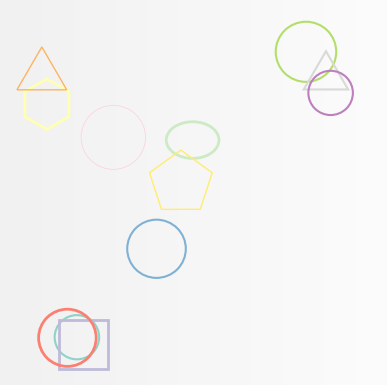[{"shape": "circle", "thickness": 1.5, "radius": 0.29, "center": [0.198, 0.124]}, {"shape": "hexagon", "thickness": 2, "radius": 0.33, "center": [0.121, 0.73]}, {"shape": "square", "thickness": 2, "radius": 0.32, "center": [0.214, 0.105]}, {"shape": "circle", "thickness": 2, "radius": 0.37, "center": [0.174, 0.123]}, {"shape": "circle", "thickness": 1.5, "radius": 0.38, "center": [0.404, 0.354]}, {"shape": "triangle", "thickness": 1, "radius": 0.37, "center": [0.108, 0.804]}, {"shape": "circle", "thickness": 1.5, "radius": 0.39, "center": [0.79, 0.865]}, {"shape": "circle", "thickness": 0.5, "radius": 0.42, "center": [0.292, 0.643]}, {"shape": "triangle", "thickness": 1.5, "radius": 0.33, "center": [0.841, 0.801]}, {"shape": "circle", "thickness": 1.5, "radius": 0.29, "center": [0.853, 0.759]}, {"shape": "oval", "thickness": 2, "radius": 0.34, "center": [0.497, 0.636]}, {"shape": "pentagon", "thickness": 1, "radius": 0.43, "center": [0.467, 0.525]}]